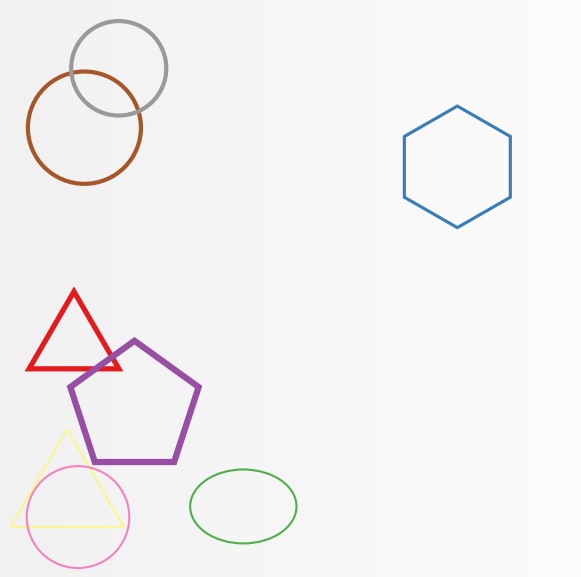[{"shape": "triangle", "thickness": 2.5, "radius": 0.45, "center": [0.127, 0.405]}, {"shape": "hexagon", "thickness": 1.5, "radius": 0.53, "center": [0.787, 0.71]}, {"shape": "oval", "thickness": 1, "radius": 0.46, "center": [0.419, 0.122]}, {"shape": "pentagon", "thickness": 3, "radius": 0.58, "center": [0.231, 0.293]}, {"shape": "triangle", "thickness": 0.5, "radius": 0.56, "center": [0.116, 0.143]}, {"shape": "circle", "thickness": 2, "radius": 0.49, "center": [0.145, 0.778]}, {"shape": "circle", "thickness": 1, "radius": 0.44, "center": [0.134, 0.104]}, {"shape": "circle", "thickness": 2, "radius": 0.41, "center": [0.204, 0.881]}]